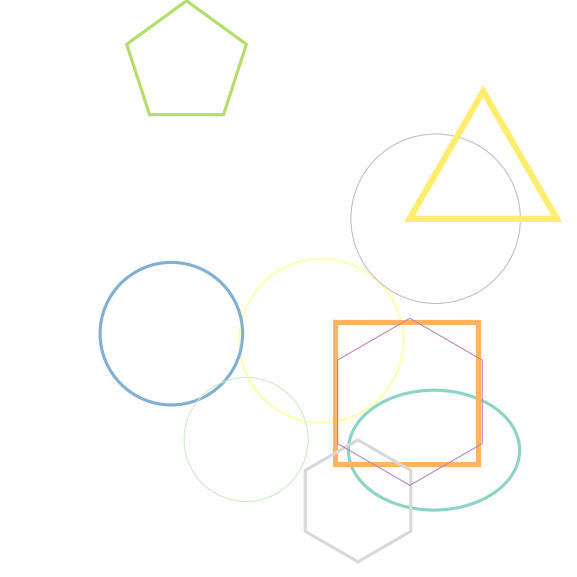[{"shape": "oval", "thickness": 1.5, "radius": 0.74, "center": [0.752, 0.22]}, {"shape": "circle", "thickness": 1, "radius": 0.71, "center": [0.556, 0.409]}, {"shape": "circle", "thickness": 0.5, "radius": 0.73, "center": [0.754, 0.62]}, {"shape": "circle", "thickness": 1.5, "radius": 0.62, "center": [0.297, 0.421]}, {"shape": "square", "thickness": 2.5, "radius": 0.62, "center": [0.704, 0.319]}, {"shape": "pentagon", "thickness": 1.5, "radius": 0.55, "center": [0.323, 0.889]}, {"shape": "hexagon", "thickness": 1.5, "radius": 0.53, "center": [0.62, 0.132]}, {"shape": "hexagon", "thickness": 0.5, "radius": 0.72, "center": [0.71, 0.303]}, {"shape": "circle", "thickness": 0.5, "radius": 0.54, "center": [0.426, 0.238]}, {"shape": "triangle", "thickness": 3, "radius": 0.74, "center": [0.837, 0.694]}]